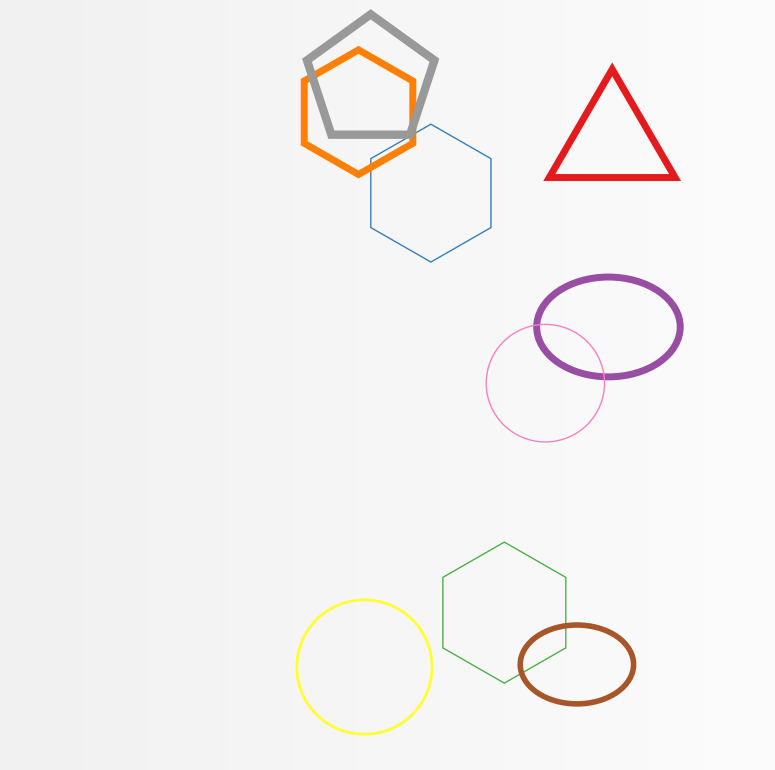[{"shape": "triangle", "thickness": 2.5, "radius": 0.47, "center": [0.79, 0.816]}, {"shape": "hexagon", "thickness": 0.5, "radius": 0.45, "center": [0.556, 0.749]}, {"shape": "hexagon", "thickness": 0.5, "radius": 0.46, "center": [0.651, 0.204]}, {"shape": "oval", "thickness": 2.5, "radius": 0.46, "center": [0.785, 0.575]}, {"shape": "hexagon", "thickness": 2.5, "radius": 0.4, "center": [0.463, 0.854]}, {"shape": "circle", "thickness": 1, "radius": 0.44, "center": [0.47, 0.134]}, {"shape": "oval", "thickness": 2, "radius": 0.37, "center": [0.744, 0.137]}, {"shape": "circle", "thickness": 0.5, "radius": 0.38, "center": [0.704, 0.502]}, {"shape": "pentagon", "thickness": 3, "radius": 0.43, "center": [0.478, 0.895]}]